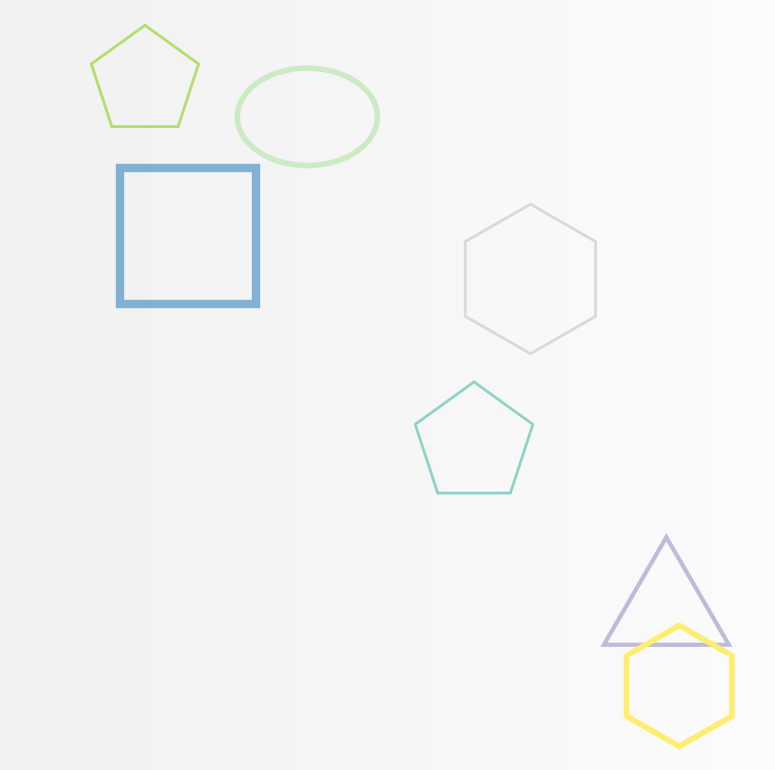[{"shape": "pentagon", "thickness": 1, "radius": 0.4, "center": [0.612, 0.424]}, {"shape": "triangle", "thickness": 1.5, "radius": 0.47, "center": [0.86, 0.209]}, {"shape": "square", "thickness": 3, "radius": 0.44, "center": [0.243, 0.693]}, {"shape": "pentagon", "thickness": 1, "radius": 0.36, "center": [0.187, 0.894]}, {"shape": "hexagon", "thickness": 1, "radius": 0.49, "center": [0.684, 0.638]}, {"shape": "oval", "thickness": 2, "radius": 0.45, "center": [0.397, 0.848]}, {"shape": "hexagon", "thickness": 2, "radius": 0.39, "center": [0.876, 0.109]}]